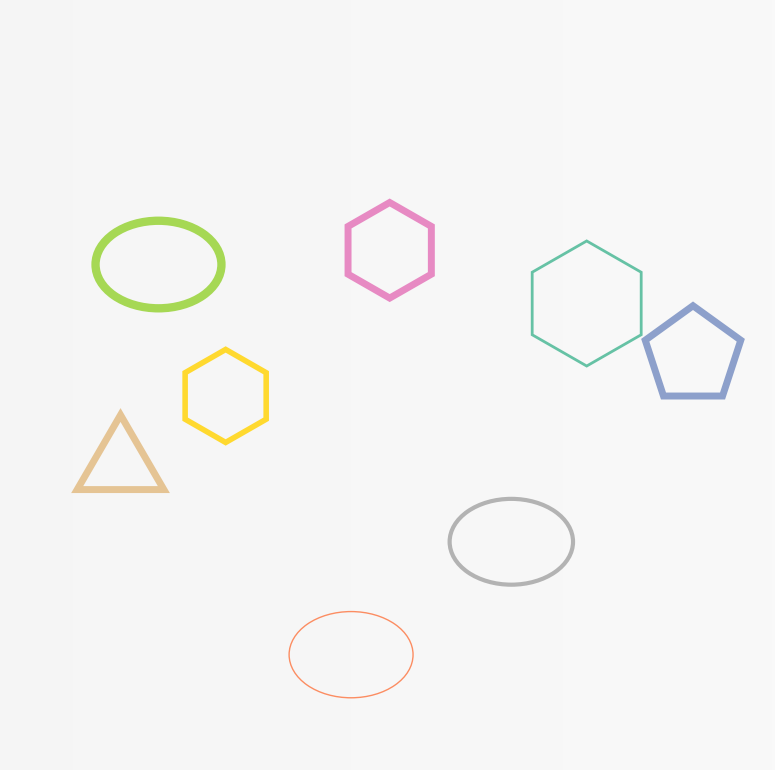[{"shape": "hexagon", "thickness": 1, "radius": 0.41, "center": [0.757, 0.606]}, {"shape": "oval", "thickness": 0.5, "radius": 0.4, "center": [0.453, 0.15]}, {"shape": "pentagon", "thickness": 2.5, "radius": 0.32, "center": [0.894, 0.538]}, {"shape": "hexagon", "thickness": 2.5, "radius": 0.31, "center": [0.503, 0.675]}, {"shape": "oval", "thickness": 3, "radius": 0.41, "center": [0.205, 0.656]}, {"shape": "hexagon", "thickness": 2, "radius": 0.3, "center": [0.291, 0.486]}, {"shape": "triangle", "thickness": 2.5, "radius": 0.32, "center": [0.156, 0.396]}, {"shape": "oval", "thickness": 1.5, "radius": 0.4, "center": [0.66, 0.296]}]